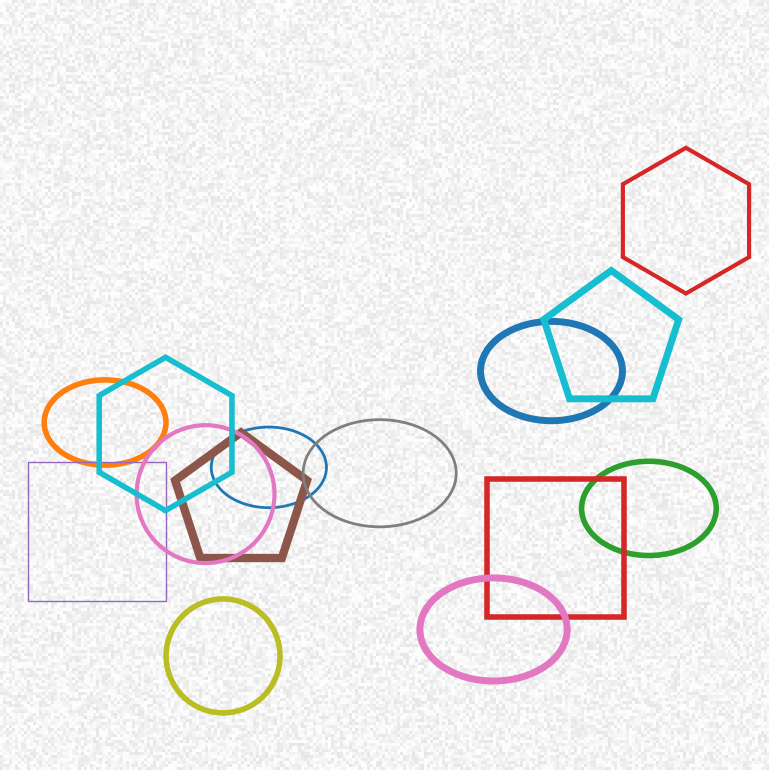[{"shape": "oval", "thickness": 1, "radius": 0.37, "center": [0.349, 0.393]}, {"shape": "oval", "thickness": 2.5, "radius": 0.46, "center": [0.716, 0.518]}, {"shape": "oval", "thickness": 2, "radius": 0.4, "center": [0.136, 0.451]}, {"shape": "oval", "thickness": 2, "radius": 0.44, "center": [0.843, 0.34]}, {"shape": "square", "thickness": 2, "radius": 0.45, "center": [0.721, 0.289]}, {"shape": "hexagon", "thickness": 1.5, "radius": 0.47, "center": [0.891, 0.713]}, {"shape": "square", "thickness": 0.5, "radius": 0.45, "center": [0.126, 0.31]}, {"shape": "pentagon", "thickness": 3, "radius": 0.45, "center": [0.313, 0.348]}, {"shape": "oval", "thickness": 2.5, "radius": 0.48, "center": [0.641, 0.183]}, {"shape": "circle", "thickness": 1.5, "radius": 0.45, "center": [0.267, 0.358]}, {"shape": "oval", "thickness": 1, "radius": 0.5, "center": [0.493, 0.385]}, {"shape": "circle", "thickness": 2, "radius": 0.37, "center": [0.29, 0.148]}, {"shape": "hexagon", "thickness": 2, "radius": 0.5, "center": [0.215, 0.436]}, {"shape": "pentagon", "thickness": 2.5, "radius": 0.46, "center": [0.794, 0.557]}]